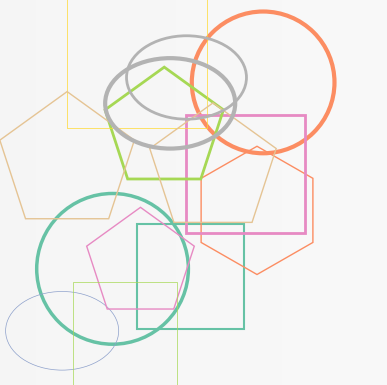[{"shape": "circle", "thickness": 2.5, "radius": 0.98, "center": [0.29, 0.302]}, {"shape": "square", "thickness": 1.5, "radius": 0.68, "center": [0.492, 0.282]}, {"shape": "circle", "thickness": 3, "radius": 0.92, "center": [0.679, 0.786]}, {"shape": "hexagon", "thickness": 1, "radius": 0.83, "center": [0.663, 0.454]}, {"shape": "oval", "thickness": 0.5, "radius": 0.73, "center": [0.16, 0.141]}, {"shape": "square", "thickness": 2, "radius": 0.77, "center": [0.634, 0.548]}, {"shape": "pentagon", "thickness": 1, "radius": 0.73, "center": [0.363, 0.315]}, {"shape": "square", "thickness": 0.5, "radius": 0.67, "center": [0.322, 0.133]}, {"shape": "pentagon", "thickness": 2, "radius": 0.8, "center": [0.424, 0.665]}, {"shape": "square", "thickness": 0.5, "radius": 0.9, "center": [0.353, 0.848]}, {"shape": "pentagon", "thickness": 1, "radius": 0.86, "center": [0.55, 0.561]}, {"shape": "pentagon", "thickness": 1, "radius": 0.91, "center": [0.173, 0.58]}, {"shape": "oval", "thickness": 3, "radius": 0.84, "center": [0.439, 0.732]}, {"shape": "oval", "thickness": 2, "radius": 0.77, "center": [0.481, 0.799]}]